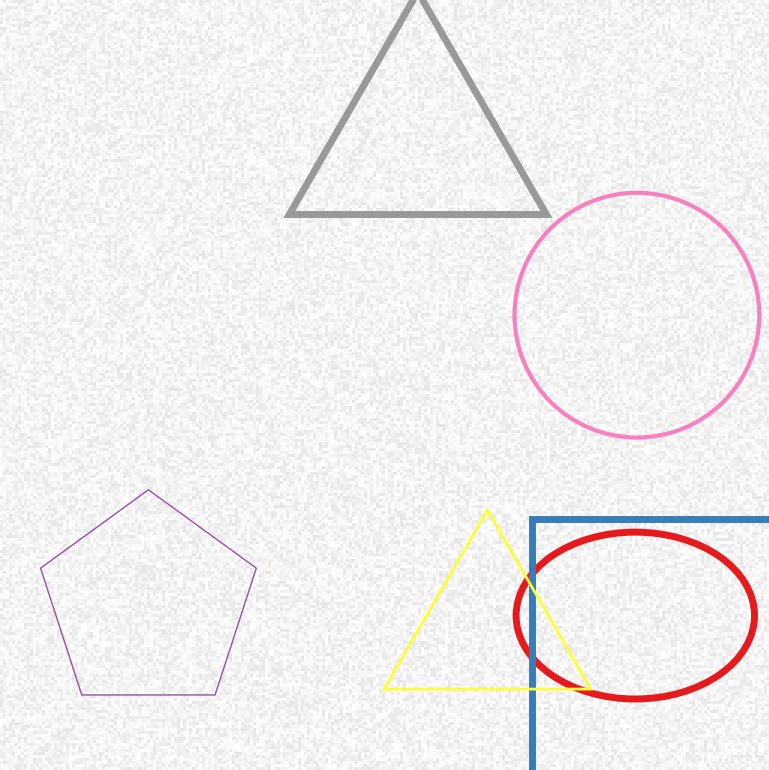[{"shape": "oval", "thickness": 2.5, "radius": 0.77, "center": [0.825, 0.201]}, {"shape": "square", "thickness": 2.5, "radius": 0.96, "center": [0.884, 0.133]}, {"shape": "pentagon", "thickness": 0.5, "radius": 0.74, "center": [0.193, 0.217]}, {"shape": "triangle", "thickness": 1, "radius": 0.77, "center": [0.633, 0.183]}, {"shape": "circle", "thickness": 1.5, "radius": 0.79, "center": [0.827, 0.591]}, {"shape": "triangle", "thickness": 2.5, "radius": 0.96, "center": [0.543, 0.818]}]